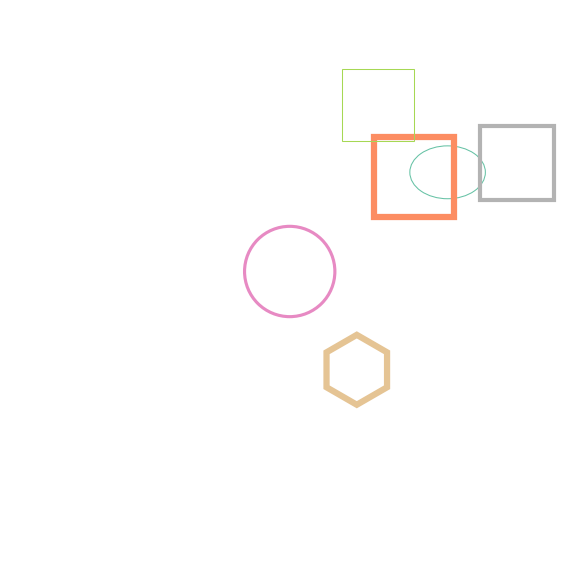[{"shape": "oval", "thickness": 0.5, "radius": 0.33, "center": [0.775, 0.701]}, {"shape": "square", "thickness": 3, "radius": 0.35, "center": [0.717, 0.692]}, {"shape": "circle", "thickness": 1.5, "radius": 0.39, "center": [0.502, 0.529]}, {"shape": "square", "thickness": 0.5, "radius": 0.31, "center": [0.655, 0.817]}, {"shape": "hexagon", "thickness": 3, "radius": 0.3, "center": [0.618, 0.359]}, {"shape": "square", "thickness": 2, "radius": 0.32, "center": [0.895, 0.717]}]